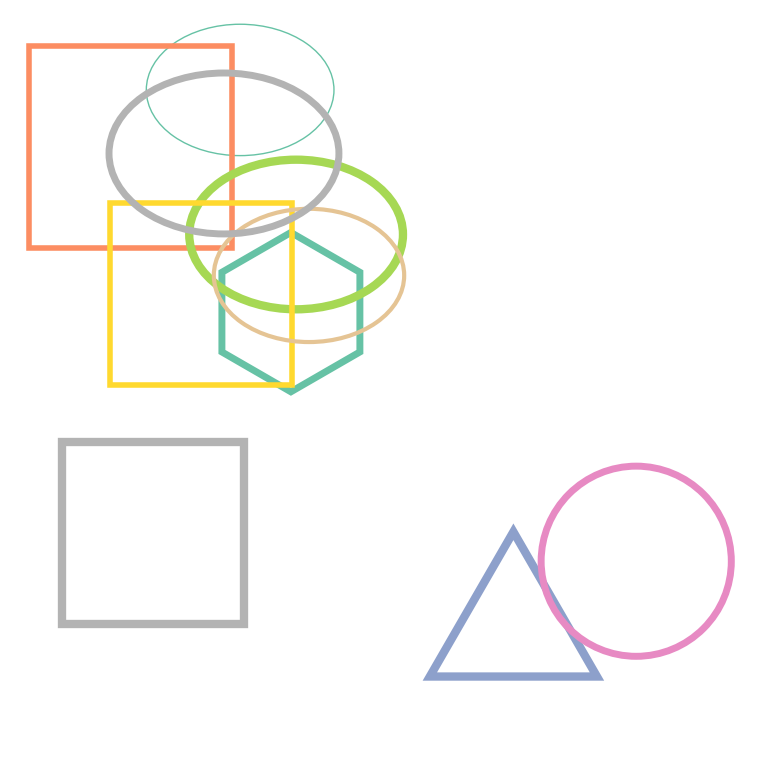[{"shape": "oval", "thickness": 0.5, "radius": 0.61, "center": [0.312, 0.883]}, {"shape": "hexagon", "thickness": 2.5, "radius": 0.52, "center": [0.378, 0.595]}, {"shape": "square", "thickness": 2, "radius": 0.66, "center": [0.169, 0.809]}, {"shape": "triangle", "thickness": 3, "radius": 0.63, "center": [0.667, 0.184]}, {"shape": "circle", "thickness": 2.5, "radius": 0.62, "center": [0.826, 0.271]}, {"shape": "oval", "thickness": 3, "radius": 0.69, "center": [0.385, 0.695]}, {"shape": "square", "thickness": 2, "radius": 0.59, "center": [0.26, 0.619]}, {"shape": "oval", "thickness": 1.5, "radius": 0.62, "center": [0.401, 0.642]}, {"shape": "square", "thickness": 3, "radius": 0.59, "center": [0.199, 0.307]}, {"shape": "oval", "thickness": 2.5, "radius": 0.75, "center": [0.291, 0.801]}]